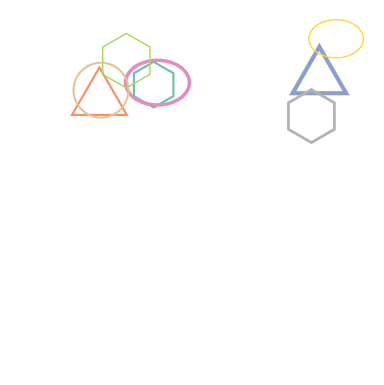[{"shape": "hexagon", "thickness": 1.5, "radius": 0.3, "center": [0.399, 0.78]}, {"shape": "triangle", "thickness": 1.5, "radius": 0.41, "center": [0.258, 0.743]}, {"shape": "triangle", "thickness": 3, "radius": 0.4, "center": [0.83, 0.798]}, {"shape": "oval", "thickness": 2.5, "radius": 0.41, "center": [0.409, 0.785]}, {"shape": "hexagon", "thickness": 1, "radius": 0.35, "center": [0.328, 0.842]}, {"shape": "oval", "thickness": 1, "radius": 0.35, "center": [0.873, 0.899]}, {"shape": "circle", "thickness": 1.5, "radius": 0.36, "center": [0.262, 0.766]}, {"shape": "hexagon", "thickness": 2, "radius": 0.34, "center": [0.809, 0.699]}]